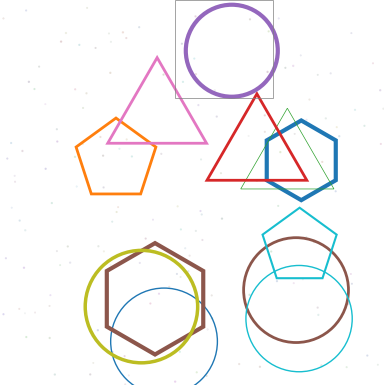[{"shape": "circle", "thickness": 1, "radius": 0.69, "center": [0.426, 0.113]}, {"shape": "hexagon", "thickness": 3, "radius": 0.52, "center": [0.782, 0.584]}, {"shape": "pentagon", "thickness": 2, "radius": 0.54, "center": [0.301, 0.584]}, {"shape": "triangle", "thickness": 0.5, "radius": 0.7, "center": [0.746, 0.579]}, {"shape": "triangle", "thickness": 2, "radius": 0.75, "center": [0.667, 0.607]}, {"shape": "circle", "thickness": 3, "radius": 0.6, "center": [0.602, 0.868]}, {"shape": "circle", "thickness": 2, "radius": 0.68, "center": [0.769, 0.246]}, {"shape": "hexagon", "thickness": 3, "radius": 0.72, "center": [0.403, 0.224]}, {"shape": "triangle", "thickness": 2, "radius": 0.74, "center": [0.408, 0.702]}, {"shape": "square", "thickness": 0.5, "radius": 0.64, "center": [0.583, 0.872]}, {"shape": "circle", "thickness": 2.5, "radius": 0.73, "center": [0.367, 0.204]}, {"shape": "circle", "thickness": 1, "radius": 0.69, "center": [0.777, 0.172]}, {"shape": "pentagon", "thickness": 1.5, "radius": 0.51, "center": [0.778, 0.359]}]